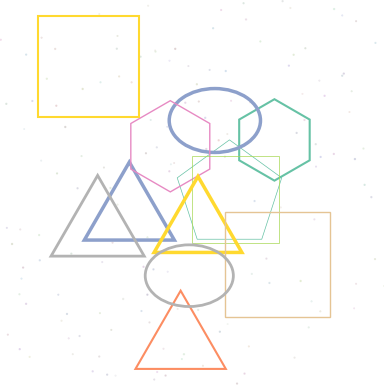[{"shape": "pentagon", "thickness": 0.5, "radius": 0.71, "center": [0.596, 0.494]}, {"shape": "hexagon", "thickness": 1.5, "radius": 0.53, "center": [0.713, 0.637]}, {"shape": "triangle", "thickness": 1.5, "radius": 0.68, "center": [0.469, 0.109]}, {"shape": "oval", "thickness": 2.5, "radius": 0.59, "center": [0.558, 0.687]}, {"shape": "triangle", "thickness": 2.5, "radius": 0.67, "center": [0.336, 0.444]}, {"shape": "hexagon", "thickness": 1, "radius": 0.59, "center": [0.442, 0.62]}, {"shape": "square", "thickness": 0.5, "radius": 0.56, "center": [0.612, 0.481]}, {"shape": "triangle", "thickness": 2.5, "radius": 0.66, "center": [0.514, 0.41]}, {"shape": "square", "thickness": 1.5, "radius": 0.66, "center": [0.23, 0.827]}, {"shape": "square", "thickness": 1, "radius": 0.68, "center": [0.72, 0.313]}, {"shape": "triangle", "thickness": 2, "radius": 0.7, "center": [0.254, 0.405]}, {"shape": "oval", "thickness": 2, "radius": 0.57, "center": [0.492, 0.284]}]